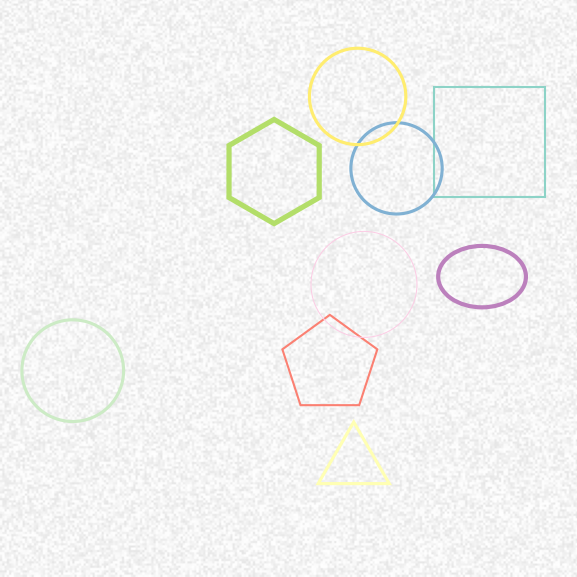[{"shape": "square", "thickness": 1, "radius": 0.48, "center": [0.848, 0.753]}, {"shape": "triangle", "thickness": 1.5, "radius": 0.36, "center": [0.613, 0.197]}, {"shape": "pentagon", "thickness": 1, "radius": 0.43, "center": [0.571, 0.367]}, {"shape": "circle", "thickness": 1.5, "radius": 0.4, "center": [0.687, 0.708]}, {"shape": "hexagon", "thickness": 2.5, "radius": 0.45, "center": [0.475, 0.702]}, {"shape": "circle", "thickness": 0.5, "radius": 0.46, "center": [0.63, 0.507]}, {"shape": "oval", "thickness": 2, "radius": 0.38, "center": [0.835, 0.52]}, {"shape": "circle", "thickness": 1.5, "radius": 0.44, "center": [0.126, 0.357]}, {"shape": "circle", "thickness": 1.5, "radius": 0.42, "center": [0.619, 0.832]}]